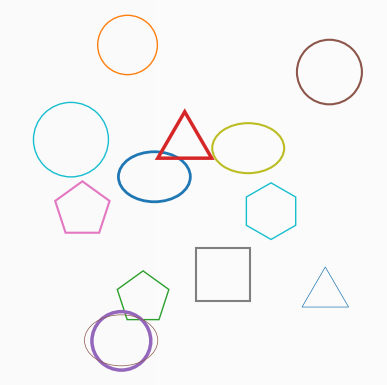[{"shape": "oval", "thickness": 2, "radius": 0.46, "center": [0.398, 0.541]}, {"shape": "triangle", "thickness": 0.5, "radius": 0.35, "center": [0.839, 0.237]}, {"shape": "circle", "thickness": 1, "radius": 0.39, "center": [0.329, 0.883]}, {"shape": "pentagon", "thickness": 1, "radius": 0.35, "center": [0.369, 0.226]}, {"shape": "triangle", "thickness": 2.5, "radius": 0.4, "center": [0.477, 0.629]}, {"shape": "circle", "thickness": 2.5, "radius": 0.38, "center": [0.313, 0.115]}, {"shape": "oval", "thickness": 0.5, "radius": 0.47, "center": [0.313, 0.116]}, {"shape": "circle", "thickness": 1.5, "radius": 0.42, "center": [0.85, 0.813]}, {"shape": "pentagon", "thickness": 1.5, "radius": 0.37, "center": [0.213, 0.455]}, {"shape": "square", "thickness": 1.5, "radius": 0.35, "center": [0.576, 0.287]}, {"shape": "oval", "thickness": 1.5, "radius": 0.46, "center": [0.64, 0.615]}, {"shape": "circle", "thickness": 1, "radius": 0.48, "center": [0.183, 0.637]}, {"shape": "hexagon", "thickness": 1, "radius": 0.37, "center": [0.699, 0.452]}]